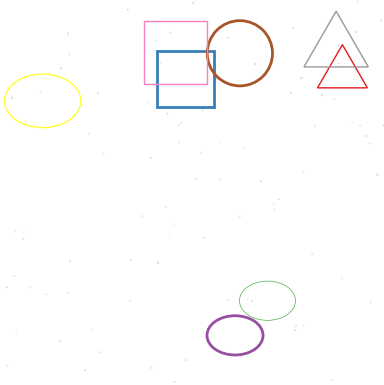[{"shape": "triangle", "thickness": 1, "radius": 0.37, "center": [0.889, 0.809]}, {"shape": "square", "thickness": 2, "radius": 0.36, "center": [0.482, 0.796]}, {"shape": "oval", "thickness": 0.5, "radius": 0.36, "center": [0.695, 0.219]}, {"shape": "oval", "thickness": 2, "radius": 0.36, "center": [0.61, 0.129]}, {"shape": "oval", "thickness": 1, "radius": 0.5, "center": [0.111, 0.738]}, {"shape": "circle", "thickness": 2, "radius": 0.42, "center": [0.623, 0.862]}, {"shape": "square", "thickness": 1, "radius": 0.41, "center": [0.456, 0.864]}, {"shape": "triangle", "thickness": 1, "radius": 0.48, "center": [0.873, 0.874]}]